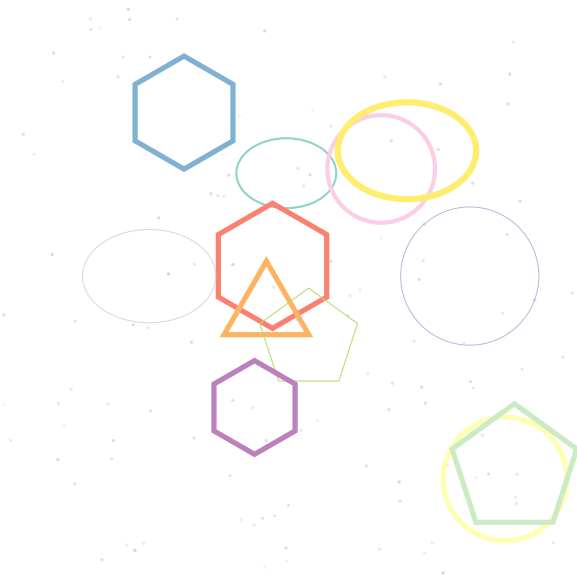[{"shape": "oval", "thickness": 1, "radius": 0.43, "center": [0.496, 0.699]}, {"shape": "circle", "thickness": 2.5, "radius": 0.54, "center": [0.875, 0.17]}, {"shape": "circle", "thickness": 0.5, "radius": 0.6, "center": [0.813, 0.521]}, {"shape": "hexagon", "thickness": 2.5, "radius": 0.54, "center": [0.472, 0.539]}, {"shape": "hexagon", "thickness": 2.5, "radius": 0.49, "center": [0.319, 0.804]}, {"shape": "triangle", "thickness": 2.5, "radius": 0.42, "center": [0.461, 0.462]}, {"shape": "pentagon", "thickness": 0.5, "radius": 0.44, "center": [0.535, 0.411]}, {"shape": "circle", "thickness": 2, "radius": 0.47, "center": [0.66, 0.707]}, {"shape": "oval", "thickness": 0.5, "radius": 0.58, "center": [0.258, 0.521]}, {"shape": "hexagon", "thickness": 2.5, "radius": 0.41, "center": [0.441, 0.294]}, {"shape": "pentagon", "thickness": 2.5, "radius": 0.57, "center": [0.891, 0.186]}, {"shape": "oval", "thickness": 3, "radius": 0.6, "center": [0.705, 0.738]}]